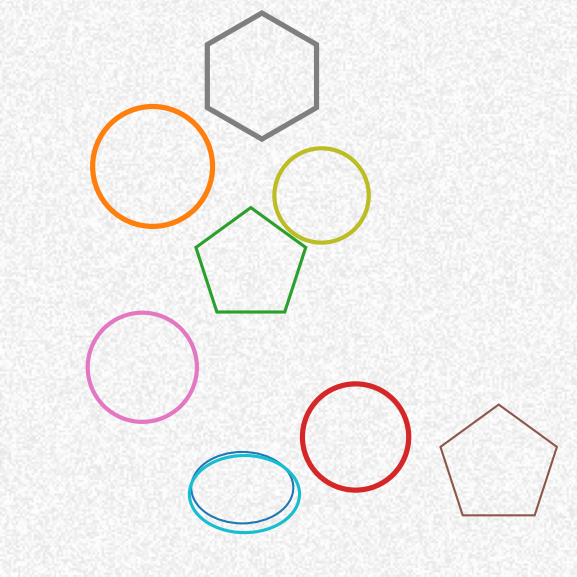[{"shape": "oval", "thickness": 1, "radius": 0.44, "center": [0.42, 0.155]}, {"shape": "circle", "thickness": 2.5, "radius": 0.52, "center": [0.264, 0.711]}, {"shape": "pentagon", "thickness": 1.5, "radius": 0.5, "center": [0.434, 0.54]}, {"shape": "circle", "thickness": 2.5, "radius": 0.46, "center": [0.616, 0.242]}, {"shape": "pentagon", "thickness": 1, "radius": 0.53, "center": [0.864, 0.193]}, {"shape": "circle", "thickness": 2, "radius": 0.47, "center": [0.246, 0.363]}, {"shape": "hexagon", "thickness": 2.5, "radius": 0.55, "center": [0.454, 0.867]}, {"shape": "circle", "thickness": 2, "radius": 0.41, "center": [0.557, 0.661]}, {"shape": "oval", "thickness": 1.5, "radius": 0.48, "center": [0.423, 0.144]}]